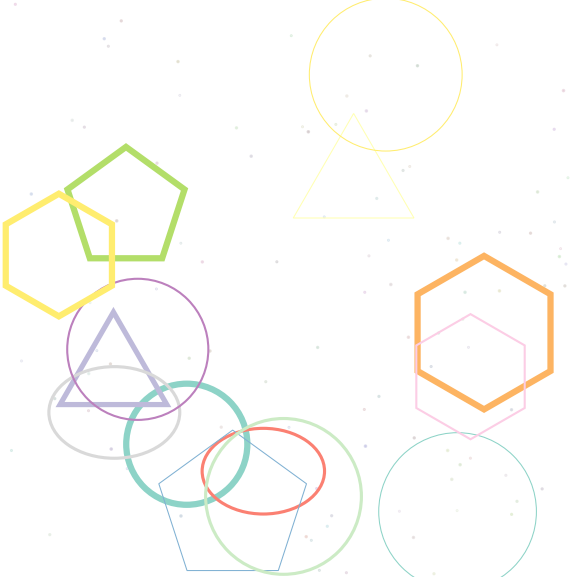[{"shape": "circle", "thickness": 3, "radius": 0.52, "center": [0.323, 0.23]}, {"shape": "circle", "thickness": 0.5, "radius": 0.68, "center": [0.792, 0.113]}, {"shape": "triangle", "thickness": 0.5, "radius": 0.6, "center": [0.612, 0.682]}, {"shape": "triangle", "thickness": 2.5, "radius": 0.53, "center": [0.196, 0.352]}, {"shape": "oval", "thickness": 1.5, "radius": 0.53, "center": [0.456, 0.183]}, {"shape": "pentagon", "thickness": 0.5, "radius": 0.67, "center": [0.403, 0.12]}, {"shape": "hexagon", "thickness": 3, "radius": 0.66, "center": [0.838, 0.423]}, {"shape": "pentagon", "thickness": 3, "radius": 0.53, "center": [0.218, 0.638]}, {"shape": "hexagon", "thickness": 1, "radius": 0.54, "center": [0.815, 0.347]}, {"shape": "oval", "thickness": 1.5, "radius": 0.57, "center": [0.198, 0.285]}, {"shape": "circle", "thickness": 1, "radius": 0.61, "center": [0.239, 0.394]}, {"shape": "circle", "thickness": 1.5, "radius": 0.67, "center": [0.491, 0.14]}, {"shape": "hexagon", "thickness": 3, "radius": 0.53, "center": [0.102, 0.558]}, {"shape": "circle", "thickness": 0.5, "radius": 0.66, "center": [0.668, 0.87]}]